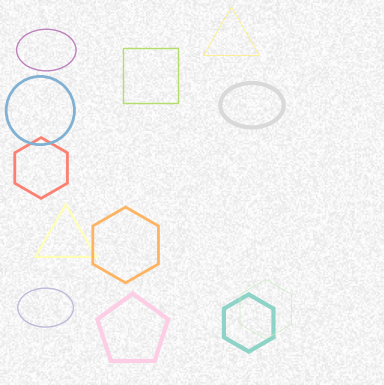[{"shape": "hexagon", "thickness": 3, "radius": 0.37, "center": [0.646, 0.161]}, {"shape": "triangle", "thickness": 1.5, "radius": 0.45, "center": [0.171, 0.378]}, {"shape": "oval", "thickness": 1, "radius": 0.36, "center": [0.118, 0.201]}, {"shape": "hexagon", "thickness": 2, "radius": 0.39, "center": [0.107, 0.564]}, {"shape": "circle", "thickness": 2, "radius": 0.44, "center": [0.105, 0.713]}, {"shape": "hexagon", "thickness": 2, "radius": 0.49, "center": [0.326, 0.364]}, {"shape": "square", "thickness": 1, "radius": 0.35, "center": [0.391, 0.804]}, {"shape": "pentagon", "thickness": 3, "radius": 0.48, "center": [0.345, 0.141]}, {"shape": "oval", "thickness": 3, "radius": 0.41, "center": [0.655, 0.727]}, {"shape": "oval", "thickness": 1, "radius": 0.39, "center": [0.12, 0.87]}, {"shape": "hexagon", "thickness": 0.5, "radius": 0.39, "center": [0.69, 0.197]}, {"shape": "triangle", "thickness": 0.5, "radius": 0.42, "center": [0.601, 0.898]}]